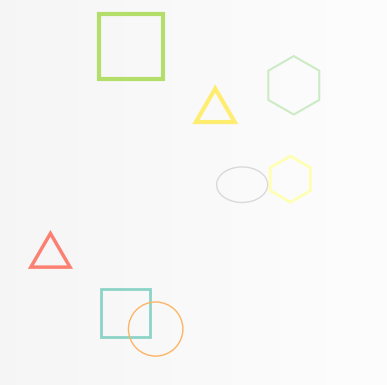[{"shape": "square", "thickness": 2, "radius": 0.31, "center": [0.324, 0.187]}, {"shape": "hexagon", "thickness": 2, "radius": 0.3, "center": [0.749, 0.535]}, {"shape": "triangle", "thickness": 2.5, "radius": 0.29, "center": [0.13, 0.335]}, {"shape": "circle", "thickness": 1, "radius": 0.35, "center": [0.402, 0.145]}, {"shape": "square", "thickness": 3, "radius": 0.42, "center": [0.338, 0.88]}, {"shape": "oval", "thickness": 1, "radius": 0.33, "center": [0.625, 0.52]}, {"shape": "hexagon", "thickness": 1.5, "radius": 0.38, "center": [0.758, 0.778]}, {"shape": "triangle", "thickness": 3, "radius": 0.29, "center": [0.556, 0.712]}]